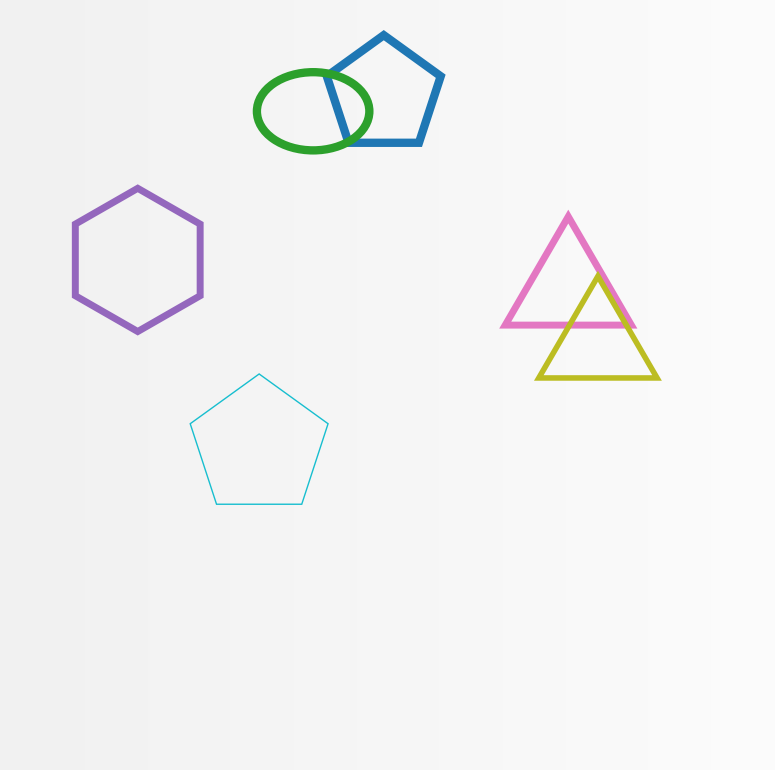[{"shape": "pentagon", "thickness": 3, "radius": 0.39, "center": [0.495, 0.877]}, {"shape": "oval", "thickness": 3, "radius": 0.36, "center": [0.404, 0.855]}, {"shape": "hexagon", "thickness": 2.5, "radius": 0.46, "center": [0.178, 0.662]}, {"shape": "triangle", "thickness": 2.5, "radius": 0.47, "center": [0.733, 0.625]}, {"shape": "triangle", "thickness": 2, "radius": 0.44, "center": [0.772, 0.553]}, {"shape": "pentagon", "thickness": 0.5, "radius": 0.47, "center": [0.334, 0.421]}]